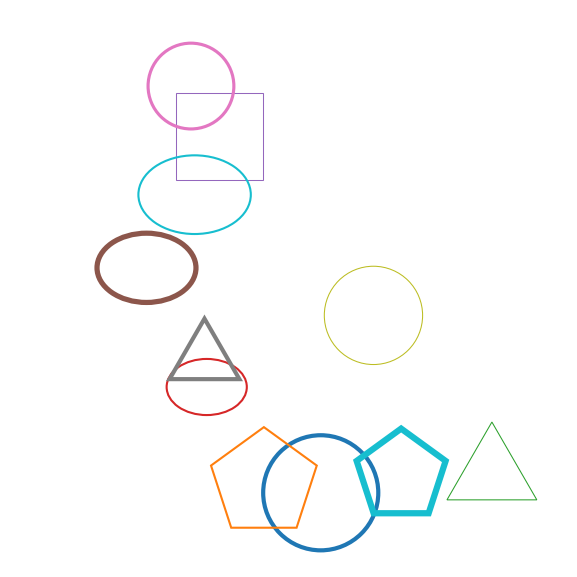[{"shape": "circle", "thickness": 2, "radius": 0.5, "center": [0.555, 0.146]}, {"shape": "pentagon", "thickness": 1, "radius": 0.48, "center": [0.457, 0.163]}, {"shape": "triangle", "thickness": 0.5, "radius": 0.45, "center": [0.852, 0.179]}, {"shape": "oval", "thickness": 1, "radius": 0.35, "center": [0.358, 0.329]}, {"shape": "square", "thickness": 0.5, "radius": 0.38, "center": [0.38, 0.763]}, {"shape": "oval", "thickness": 2.5, "radius": 0.43, "center": [0.254, 0.535]}, {"shape": "circle", "thickness": 1.5, "radius": 0.37, "center": [0.331, 0.85]}, {"shape": "triangle", "thickness": 2, "radius": 0.35, "center": [0.354, 0.378]}, {"shape": "circle", "thickness": 0.5, "radius": 0.43, "center": [0.647, 0.453]}, {"shape": "oval", "thickness": 1, "radius": 0.49, "center": [0.337, 0.662]}, {"shape": "pentagon", "thickness": 3, "radius": 0.4, "center": [0.695, 0.176]}]